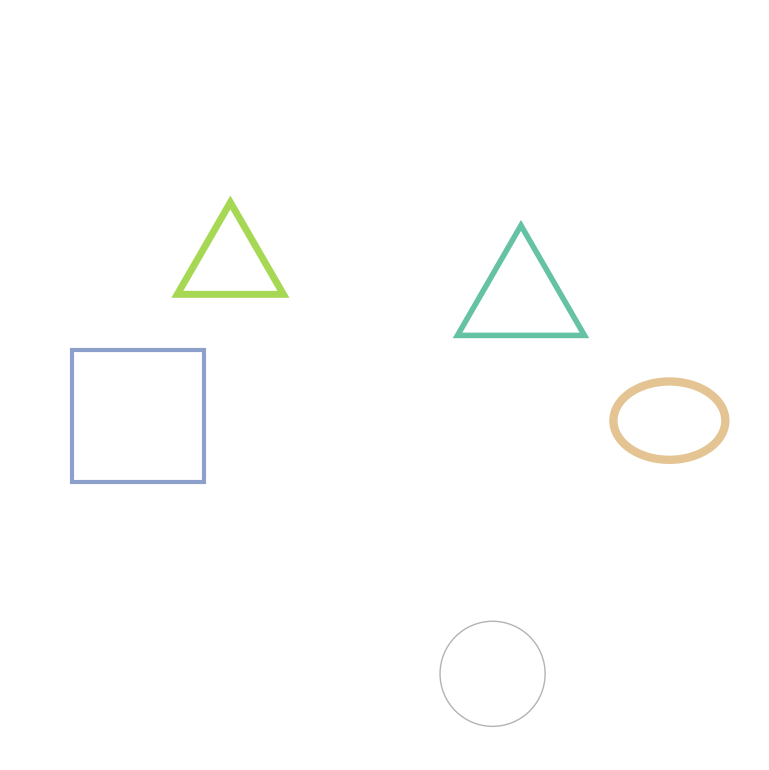[{"shape": "triangle", "thickness": 2, "radius": 0.48, "center": [0.677, 0.612]}, {"shape": "square", "thickness": 1.5, "radius": 0.43, "center": [0.18, 0.46]}, {"shape": "triangle", "thickness": 2.5, "radius": 0.4, "center": [0.299, 0.658]}, {"shape": "oval", "thickness": 3, "radius": 0.36, "center": [0.869, 0.454]}, {"shape": "circle", "thickness": 0.5, "radius": 0.34, "center": [0.64, 0.125]}]